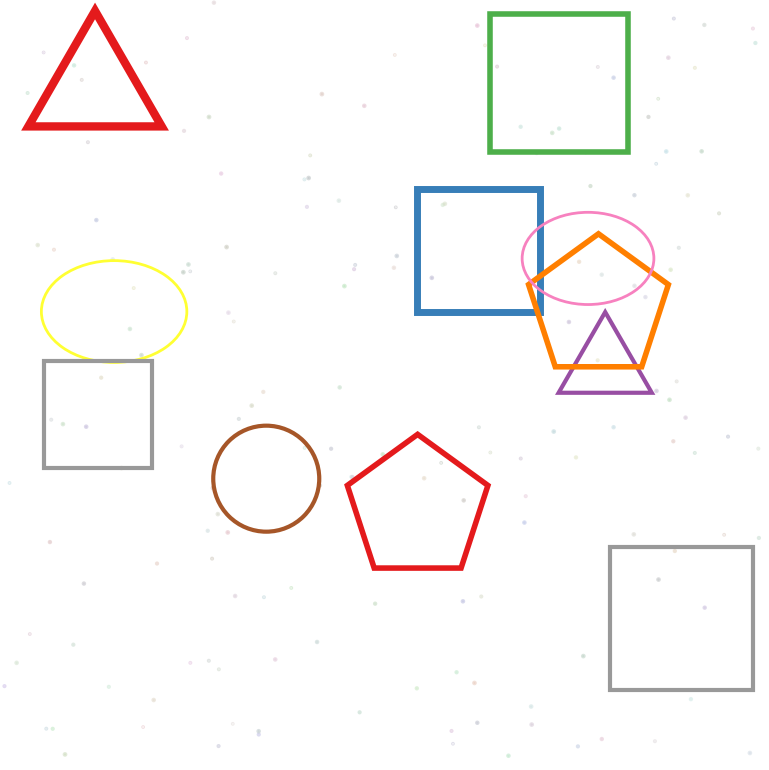[{"shape": "pentagon", "thickness": 2, "radius": 0.48, "center": [0.542, 0.34]}, {"shape": "triangle", "thickness": 3, "radius": 0.5, "center": [0.123, 0.886]}, {"shape": "square", "thickness": 2.5, "radius": 0.4, "center": [0.622, 0.675]}, {"shape": "square", "thickness": 2, "radius": 0.45, "center": [0.726, 0.892]}, {"shape": "triangle", "thickness": 1.5, "radius": 0.35, "center": [0.786, 0.525]}, {"shape": "pentagon", "thickness": 2, "radius": 0.48, "center": [0.777, 0.601]}, {"shape": "oval", "thickness": 1, "radius": 0.47, "center": [0.148, 0.595]}, {"shape": "circle", "thickness": 1.5, "radius": 0.34, "center": [0.346, 0.378]}, {"shape": "oval", "thickness": 1, "radius": 0.43, "center": [0.764, 0.664]}, {"shape": "square", "thickness": 1.5, "radius": 0.47, "center": [0.885, 0.197]}, {"shape": "square", "thickness": 1.5, "radius": 0.35, "center": [0.127, 0.462]}]